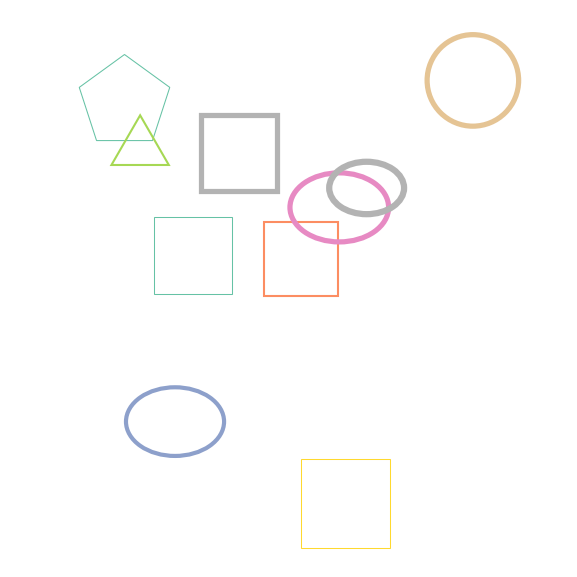[{"shape": "pentagon", "thickness": 0.5, "radius": 0.41, "center": [0.216, 0.822]}, {"shape": "square", "thickness": 0.5, "radius": 0.34, "center": [0.334, 0.557]}, {"shape": "square", "thickness": 1, "radius": 0.32, "center": [0.521, 0.551]}, {"shape": "oval", "thickness": 2, "radius": 0.42, "center": [0.303, 0.269]}, {"shape": "oval", "thickness": 2.5, "radius": 0.43, "center": [0.588, 0.64]}, {"shape": "triangle", "thickness": 1, "radius": 0.29, "center": [0.243, 0.742]}, {"shape": "square", "thickness": 0.5, "radius": 0.38, "center": [0.599, 0.127]}, {"shape": "circle", "thickness": 2.5, "radius": 0.4, "center": [0.819, 0.86]}, {"shape": "oval", "thickness": 3, "radius": 0.32, "center": [0.635, 0.674]}, {"shape": "square", "thickness": 2.5, "radius": 0.33, "center": [0.414, 0.735]}]